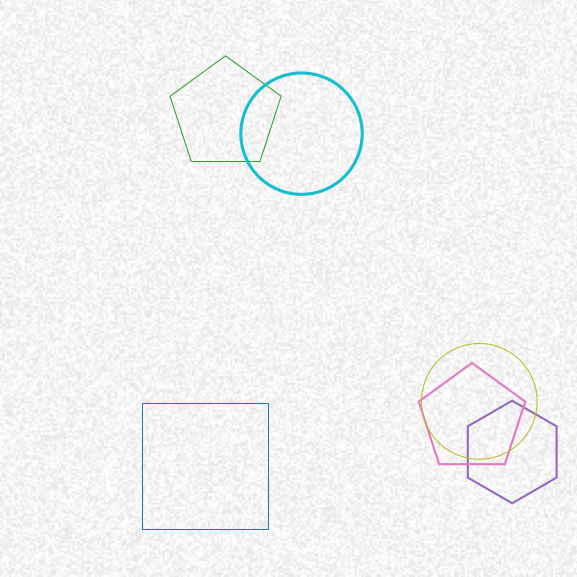[{"shape": "square", "thickness": 0.5, "radius": 0.54, "center": [0.355, 0.193]}, {"shape": "pentagon", "thickness": 0.5, "radius": 0.51, "center": [0.391, 0.801]}, {"shape": "hexagon", "thickness": 1, "radius": 0.44, "center": [0.887, 0.217]}, {"shape": "pentagon", "thickness": 1, "radius": 0.48, "center": [0.817, 0.274]}, {"shape": "circle", "thickness": 0.5, "radius": 0.5, "center": [0.83, 0.304]}, {"shape": "circle", "thickness": 1.5, "radius": 0.53, "center": [0.522, 0.768]}]